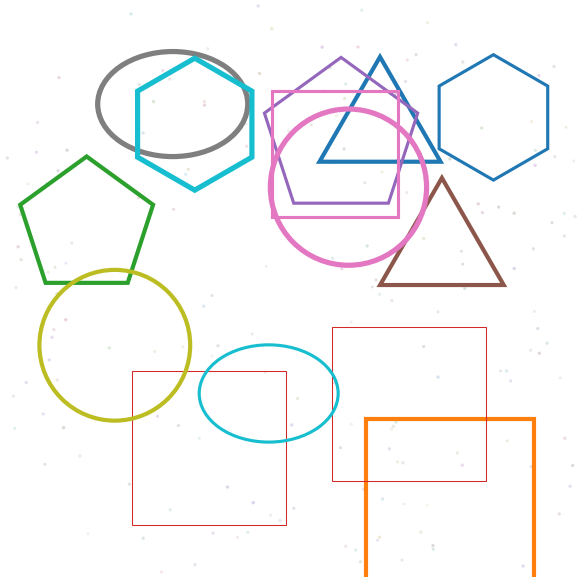[{"shape": "triangle", "thickness": 2, "radius": 0.61, "center": [0.658, 0.78]}, {"shape": "hexagon", "thickness": 1.5, "radius": 0.54, "center": [0.854, 0.796]}, {"shape": "square", "thickness": 2, "radius": 0.73, "center": [0.78, 0.129]}, {"shape": "pentagon", "thickness": 2, "radius": 0.6, "center": [0.15, 0.607]}, {"shape": "square", "thickness": 0.5, "radius": 0.67, "center": [0.362, 0.223]}, {"shape": "square", "thickness": 0.5, "radius": 0.66, "center": [0.708, 0.3]}, {"shape": "pentagon", "thickness": 1.5, "radius": 0.7, "center": [0.591, 0.76]}, {"shape": "triangle", "thickness": 2, "radius": 0.62, "center": [0.765, 0.567]}, {"shape": "square", "thickness": 1.5, "radius": 0.55, "center": [0.58, 0.732]}, {"shape": "circle", "thickness": 2.5, "radius": 0.68, "center": [0.603, 0.675]}, {"shape": "oval", "thickness": 2.5, "radius": 0.65, "center": [0.299, 0.819]}, {"shape": "circle", "thickness": 2, "radius": 0.65, "center": [0.199, 0.401]}, {"shape": "hexagon", "thickness": 2.5, "radius": 0.57, "center": [0.337, 0.784]}, {"shape": "oval", "thickness": 1.5, "radius": 0.6, "center": [0.465, 0.318]}]